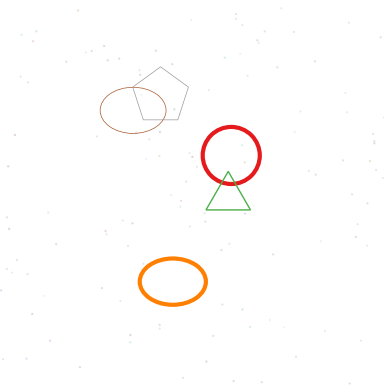[{"shape": "circle", "thickness": 3, "radius": 0.37, "center": [0.601, 0.596]}, {"shape": "triangle", "thickness": 1, "radius": 0.33, "center": [0.593, 0.488]}, {"shape": "oval", "thickness": 3, "radius": 0.43, "center": [0.449, 0.268]}, {"shape": "oval", "thickness": 0.5, "radius": 0.43, "center": [0.346, 0.713]}, {"shape": "pentagon", "thickness": 0.5, "radius": 0.38, "center": [0.417, 0.75]}]